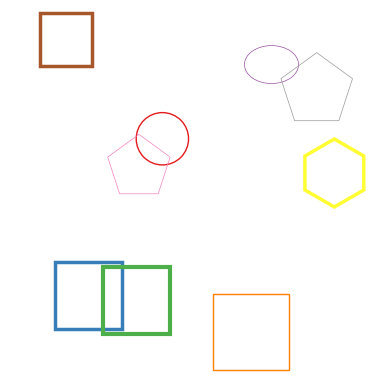[{"shape": "circle", "thickness": 1, "radius": 0.34, "center": [0.422, 0.64]}, {"shape": "square", "thickness": 2.5, "radius": 0.43, "center": [0.23, 0.233]}, {"shape": "square", "thickness": 3, "radius": 0.43, "center": [0.355, 0.22]}, {"shape": "oval", "thickness": 0.5, "radius": 0.35, "center": [0.705, 0.832]}, {"shape": "square", "thickness": 1, "radius": 0.49, "center": [0.652, 0.138]}, {"shape": "hexagon", "thickness": 2.5, "radius": 0.44, "center": [0.868, 0.551]}, {"shape": "square", "thickness": 2.5, "radius": 0.34, "center": [0.171, 0.897]}, {"shape": "pentagon", "thickness": 0.5, "radius": 0.43, "center": [0.361, 0.566]}, {"shape": "pentagon", "thickness": 0.5, "radius": 0.49, "center": [0.823, 0.766]}]